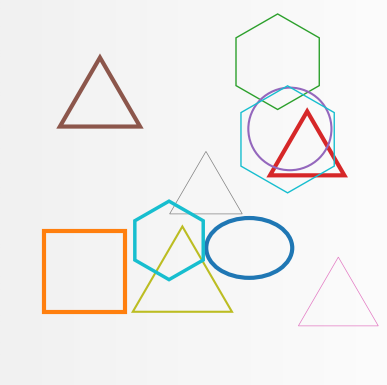[{"shape": "oval", "thickness": 3, "radius": 0.55, "center": [0.643, 0.356]}, {"shape": "square", "thickness": 3, "radius": 0.52, "center": [0.218, 0.294]}, {"shape": "hexagon", "thickness": 1, "radius": 0.62, "center": [0.716, 0.84]}, {"shape": "triangle", "thickness": 3, "radius": 0.55, "center": [0.793, 0.6]}, {"shape": "circle", "thickness": 1.5, "radius": 0.54, "center": [0.748, 0.665]}, {"shape": "triangle", "thickness": 3, "radius": 0.6, "center": [0.258, 0.731]}, {"shape": "triangle", "thickness": 0.5, "radius": 0.6, "center": [0.873, 0.213]}, {"shape": "triangle", "thickness": 0.5, "radius": 0.54, "center": [0.531, 0.499]}, {"shape": "triangle", "thickness": 1.5, "radius": 0.74, "center": [0.471, 0.264]}, {"shape": "hexagon", "thickness": 1, "radius": 0.69, "center": [0.742, 0.638]}, {"shape": "hexagon", "thickness": 2.5, "radius": 0.51, "center": [0.436, 0.376]}]